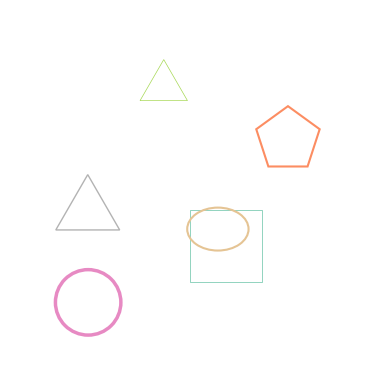[{"shape": "square", "thickness": 0.5, "radius": 0.47, "center": [0.587, 0.361]}, {"shape": "pentagon", "thickness": 1.5, "radius": 0.43, "center": [0.748, 0.638]}, {"shape": "circle", "thickness": 2.5, "radius": 0.42, "center": [0.229, 0.215]}, {"shape": "triangle", "thickness": 0.5, "radius": 0.36, "center": [0.425, 0.774]}, {"shape": "oval", "thickness": 1.5, "radius": 0.4, "center": [0.566, 0.405]}, {"shape": "triangle", "thickness": 1, "radius": 0.48, "center": [0.228, 0.451]}]